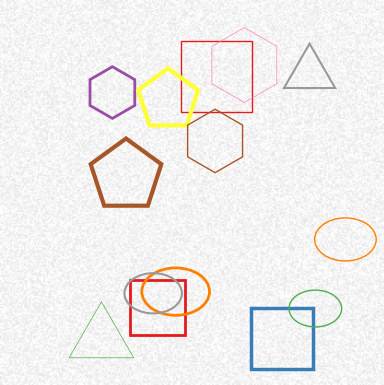[{"shape": "square", "thickness": 2, "radius": 0.36, "center": [0.409, 0.201]}, {"shape": "square", "thickness": 1, "radius": 0.46, "center": [0.561, 0.801]}, {"shape": "square", "thickness": 2.5, "radius": 0.4, "center": [0.732, 0.121]}, {"shape": "triangle", "thickness": 0.5, "radius": 0.48, "center": [0.263, 0.119]}, {"shape": "oval", "thickness": 1, "radius": 0.34, "center": [0.819, 0.199]}, {"shape": "hexagon", "thickness": 2, "radius": 0.34, "center": [0.292, 0.76]}, {"shape": "oval", "thickness": 2, "radius": 0.44, "center": [0.456, 0.243]}, {"shape": "oval", "thickness": 1, "radius": 0.4, "center": [0.897, 0.378]}, {"shape": "pentagon", "thickness": 3, "radius": 0.41, "center": [0.437, 0.741]}, {"shape": "hexagon", "thickness": 1, "radius": 0.41, "center": [0.559, 0.634]}, {"shape": "pentagon", "thickness": 3, "radius": 0.48, "center": [0.327, 0.544]}, {"shape": "hexagon", "thickness": 0.5, "radius": 0.49, "center": [0.635, 0.831]}, {"shape": "oval", "thickness": 1.5, "radius": 0.37, "center": [0.398, 0.238]}, {"shape": "triangle", "thickness": 1.5, "radius": 0.38, "center": [0.804, 0.81]}]